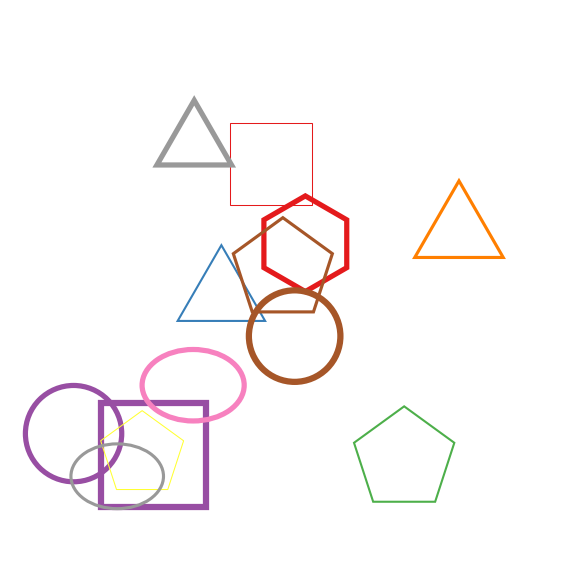[{"shape": "hexagon", "thickness": 2.5, "radius": 0.41, "center": [0.529, 0.577]}, {"shape": "square", "thickness": 0.5, "radius": 0.35, "center": [0.469, 0.716]}, {"shape": "triangle", "thickness": 1, "radius": 0.44, "center": [0.383, 0.487]}, {"shape": "pentagon", "thickness": 1, "radius": 0.46, "center": [0.7, 0.204]}, {"shape": "square", "thickness": 3, "radius": 0.45, "center": [0.266, 0.211]}, {"shape": "circle", "thickness": 2.5, "radius": 0.42, "center": [0.127, 0.248]}, {"shape": "triangle", "thickness": 1.5, "radius": 0.44, "center": [0.795, 0.598]}, {"shape": "pentagon", "thickness": 0.5, "radius": 0.38, "center": [0.246, 0.213]}, {"shape": "circle", "thickness": 3, "radius": 0.4, "center": [0.51, 0.417]}, {"shape": "pentagon", "thickness": 1.5, "radius": 0.45, "center": [0.49, 0.532]}, {"shape": "oval", "thickness": 2.5, "radius": 0.44, "center": [0.334, 0.332]}, {"shape": "oval", "thickness": 1.5, "radius": 0.4, "center": [0.203, 0.174]}, {"shape": "triangle", "thickness": 2.5, "radius": 0.37, "center": [0.336, 0.751]}]